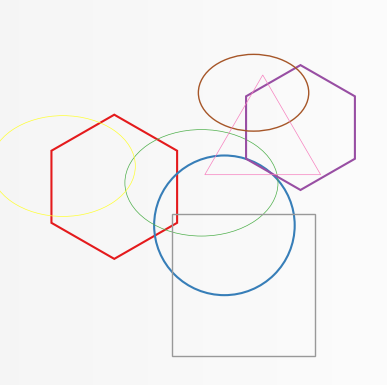[{"shape": "hexagon", "thickness": 1.5, "radius": 0.94, "center": [0.295, 0.515]}, {"shape": "circle", "thickness": 1.5, "radius": 0.91, "center": [0.579, 0.415]}, {"shape": "oval", "thickness": 0.5, "radius": 0.99, "center": [0.52, 0.525]}, {"shape": "hexagon", "thickness": 1.5, "radius": 0.81, "center": [0.775, 0.669]}, {"shape": "oval", "thickness": 0.5, "radius": 0.93, "center": [0.162, 0.569]}, {"shape": "oval", "thickness": 1, "radius": 0.71, "center": [0.654, 0.759]}, {"shape": "triangle", "thickness": 0.5, "radius": 0.86, "center": [0.678, 0.633]}, {"shape": "square", "thickness": 1, "radius": 0.92, "center": [0.628, 0.259]}]